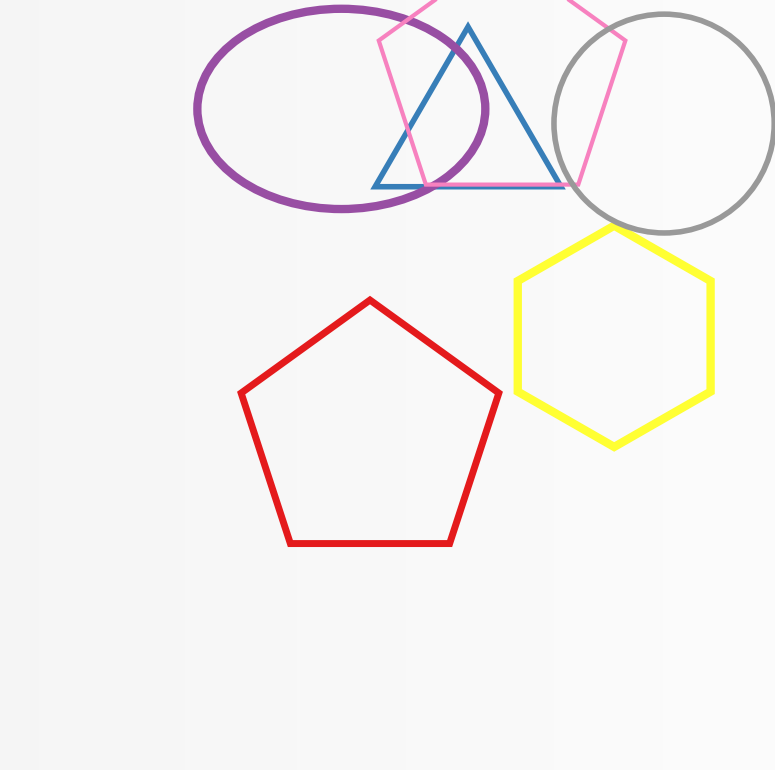[{"shape": "pentagon", "thickness": 2.5, "radius": 0.87, "center": [0.477, 0.436]}, {"shape": "triangle", "thickness": 2, "radius": 0.69, "center": [0.604, 0.827]}, {"shape": "oval", "thickness": 3, "radius": 0.93, "center": [0.44, 0.859]}, {"shape": "hexagon", "thickness": 3, "radius": 0.72, "center": [0.792, 0.563]}, {"shape": "pentagon", "thickness": 1.5, "radius": 0.84, "center": [0.648, 0.896]}, {"shape": "circle", "thickness": 2, "radius": 0.71, "center": [0.857, 0.84]}]